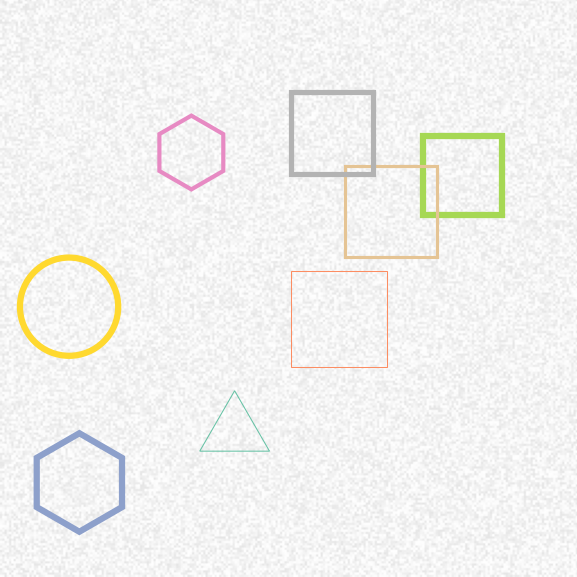[{"shape": "triangle", "thickness": 0.5, "radius": 0.35, "center": [0.406, 0.253]}, {"shape": "square", "thickness": 0.5, "radius": 0.41, "center": [0.587, 0.446]}, {"shape": "hexagon", "thickness": 3, "radius": 0.43, "center": [0.137, 0.164]}, {"shape": "hexagon", "thickness": 2, "radius": 0.32, "center": [0.331, 0.735]}, {"shape": "square", "thickness": 3, "radius": 0.34, "center": [0.801, 0.695]}, {"shape": "circle", "thickness": 3, "radius": 0.43, "center": [0.12, 0.468]}, {"shape": "square", "thickness": 1.5, "radius": 0.4, "center": [0.677, 0.633]}, {"shape": "square", "thickness": 2.5, "radius": 0.36, "center": [0.575, 0.768]}]